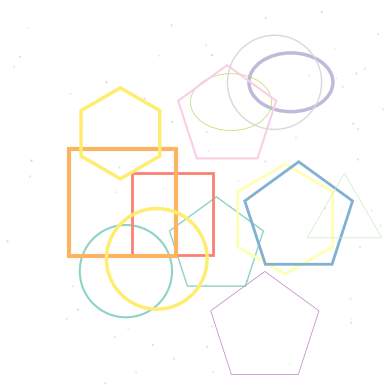[{"shape": "pentagon", "thickness": 1, "radius": 0.64, "center": [0.562, 0.361]}, {"shape": "circle", "thickness": 1.5, "radius": 0.6, "center": [0.327, 0.296]}, {"shape": "hexagon", "thickness": 2, "radius": 0.71, "center": [0.741, 0.431]}, {"shape": "oval", "thickness": 2.5, "radius": 0.54, "center": [0.756, 0.786]}, {"shape": "square", "thickness": 2, "radius": 0.53, "center": [0.447, 0.445]}, {"shape": "pentagon", "thickness": 2, "radius": 0.74, "center": [0.776, 0.433]}, {"shape": "square", "thickness": 3, "radius": 0.69, "center": [0.319, 0.474]}, {"shape": "oval", "thickness": 0.5, "radius": 0.53, "center": [0.6, 0.735]}, {"shape": "pentagon", "thickness": 1.5, "radius": 0.67, "center": [0.59, 0.697]}, {"shape": "circle", "thickness": 1, "radius": 0.61, "center": [0.713, 0.786]}, {"shape": "pentagon", "thickness": 0.5, "radius": 0.74, "center": [0.688, 0.147]}, {"shape": "triangle", "thickness": 0.5, "radius": 0.56, "center": [0.895, 0.438]}, {"shape": "hexagon", "thickness": 2.5, "radius": 0.59, "center": [0.313, 0.654]}, {"shape": "circle", "thickness": 2.5, "radius": 0.65, "center": [0.407, 0.328]}]